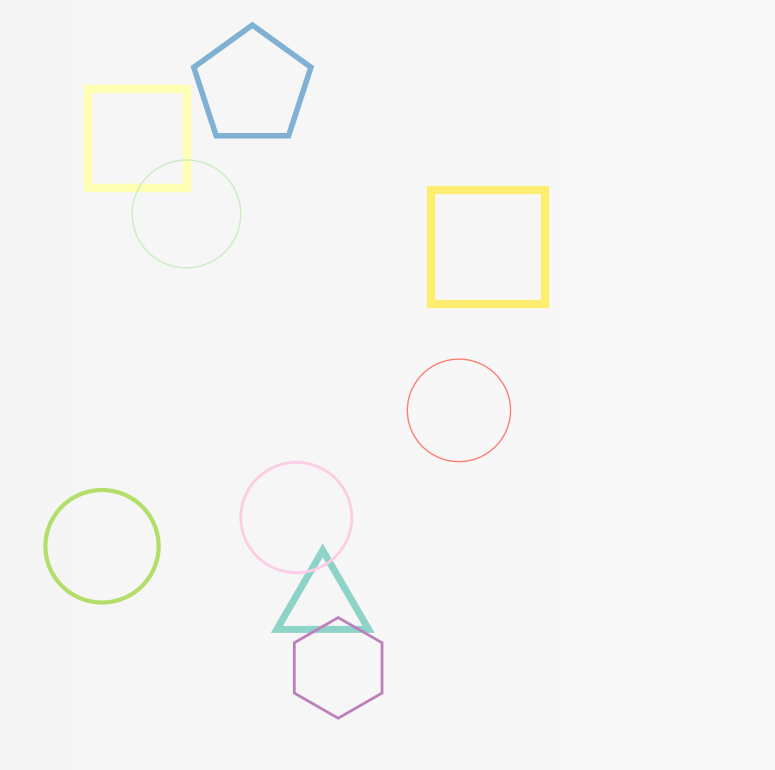[{"shape": "triangle", "thickness": 2.5, "radius": 0.34, "center": [0.416, 0.217]}, {"shape": "square", "thickness": 3, "radius": 0.32, "center": [0.177, 0.821]}, {"shape": "circle", "thickness": 0.5, "radius": 0.33, "center": [0.592, 0.467]}, {"shape": "pentagon", "thickness": 2, "radius": 0.4, "center": [0.326, 0.888]}, {"shape": "circle", "thickness": 1.5, "radius": 0.37, "center": [0.132, 0.291]}, {"shape": "circle", "thickness": 1, "radius": 0.36, "center": [0.382, 0.328]}, {"shape": "hexagon", "thickness": 1, "radius": 0.33, "center": [0.436, 0.133]}, {"shape": "circle", "thickness": 0.5, "radius": 0.35, "center": [0.241, 0.722]}, {"shape": "square", "thickness": 3, "radius": 0.37, "center": [0.63, 0.679]}]